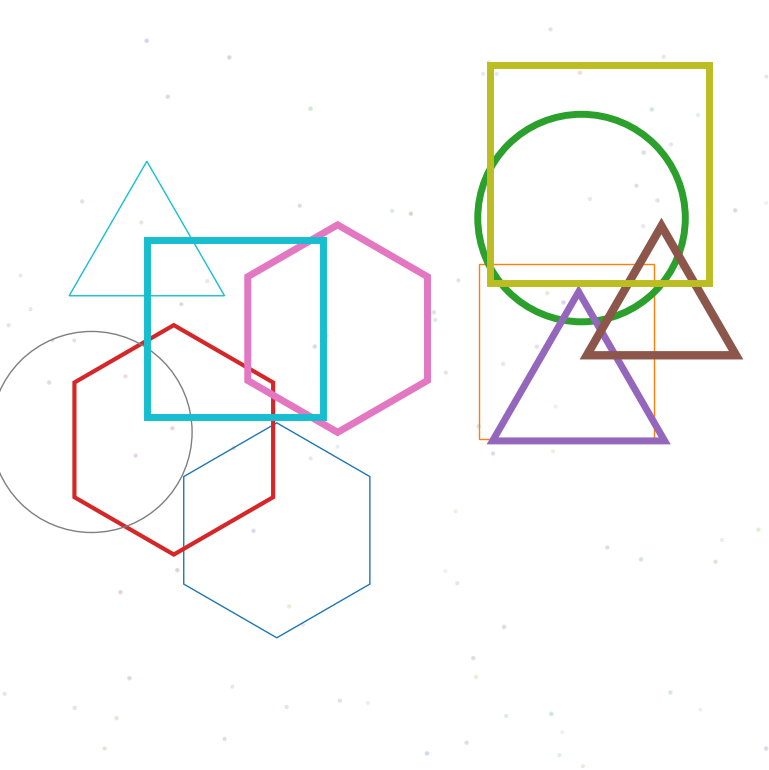[{"shape": "hexagon", "thickness": 0.5, "radius": 0.7, "center": [0.359, 0.311]}, {"shape": "square", "thickness": 0.5, "radius": 0.57, "center": [0.736, 0.544]}, {"shape": "circle", "thickness": 2.5, "radius": 0.67, "center": [0.755, 0.717]}, {"shape": "hexagon", "thickness": 1.5, "radius": 0.74, "center": [0.226, 0.429]}, {"shape": "triangle", "thickness": 2.5, "radius": 0.65, "center": [0.751, 0.492]}, {"shape": "triangle", "thickness": 3, "radius": 0.56, "center": [0.859, 0.595]}, {"shape": "hexagon", "thickness": 2.5, "radius": 0.67, "center": [0.438, 0.573]}, {"shape": "circle", "thickness": 0.5, "radius": 0.65, "center": [0.119, 0.439]}, {"shape": "square", "thickness": 2.5, "radius": 0.71, "center": [0.779, 0.774]}, {"shape": "square", "thickness": 2.5, "radius": 0.57, "center": [0.305, 0.573]}, {"shape": "triangle", "thickness": 0.5, "radius": 0.58, "center": [0.191, 0.674]}]